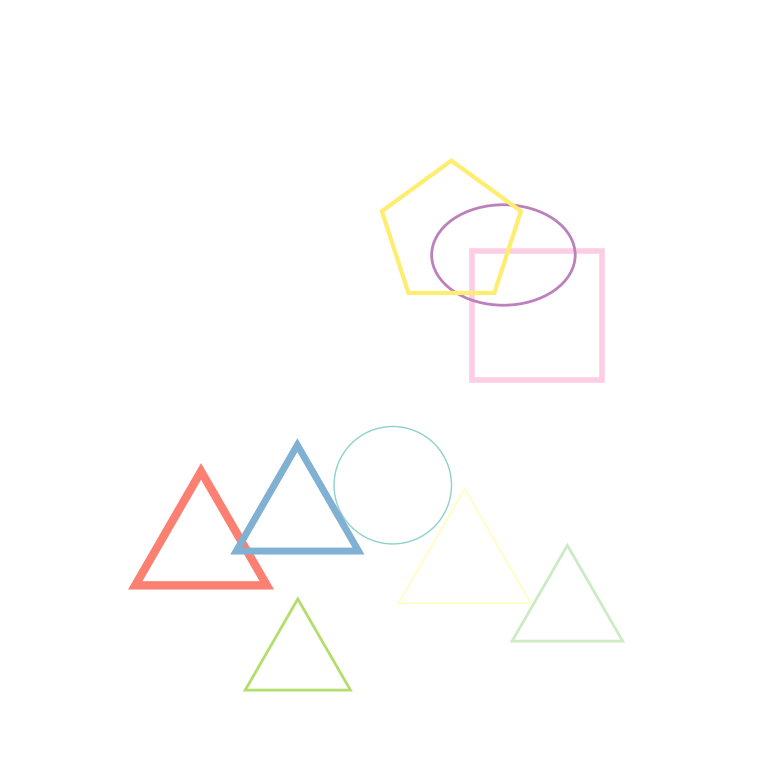[{"shape": "circle", "thickness": 0.5, "radius": 0.38, "center": [0.51, 0.37]}, {"shape": "triangle", "thickness": 0.5, "radius": 0.5, "center": [0.603, 0.266]}, {"shape": "triangle", "thickness": 3, "radius": 0.49, "center": [0.261, 0.289]}, {"shape": "triangle", "thickness": 2.5, "radius": 0.46, "center": [0.386, 0.33]}, {"shape": "triangle", "thickness": 1, "radius": 0.39, "center": [0.387, 0.143]}, {"shape": "square", "thickness": 2, "radius": 0.42, "center": [0.697, 0.59]}, {"shape": "oval", "thickness": 1, "radius": 0.47, "center": [0.654, 0.669]}, {"shape": "triangle", "thickness": 1, "radius": 0.41, "center": [0.737, 0.209]}, {"shape": "pentagon", "thickness": 1.5, "radius": 0.47, "center": [0.586, 0.696]}]